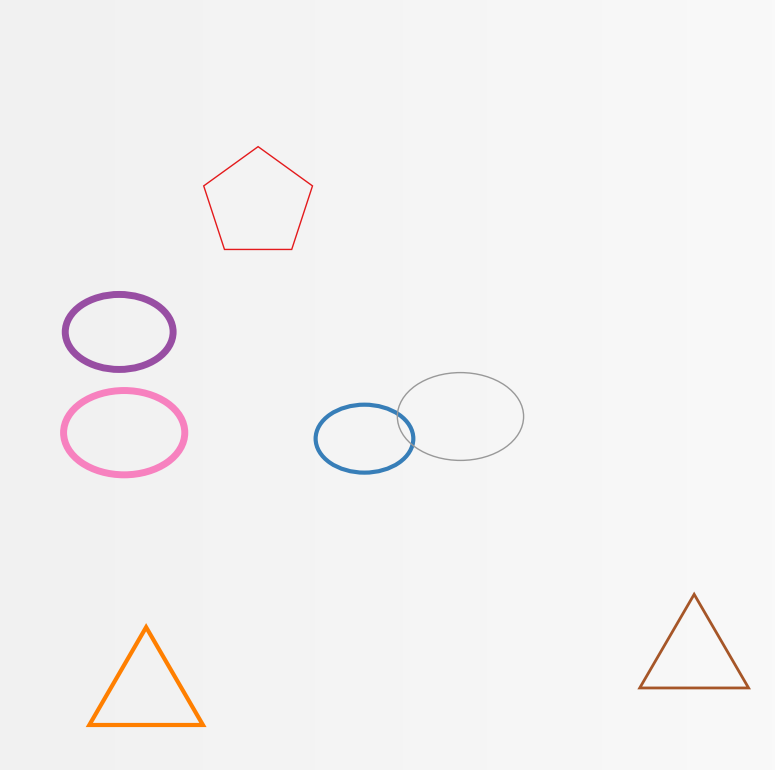[{"shape": "pentagon", "thickness": 0.5, "radius": 0.37, "center": [0.333, 0.736]}, {"shape": "oval", "thickness": 1.5, "radius": 0.32, "center": [0.47, 0.43]}, {"shape": "oval", "thickness": 2.5, "radius": 0.35, "center": [0.154, 0.569]}, {"shape": "triangle", "thickness": 1.5, "radius": 0.42, "center": [0.189, 0.101]}, {"shape": "triangle", "thickness": 1, "radius": 0.41, "center": [0.896, 0.147]}, {"shape": "oval", "thickness": 2.5, "radius": 0.39, "center": [0.16, 0.438]}, {"shape": "oval", "thickness": 0.5, "radius": 0.41, "center": [0.594, 0.459]}]